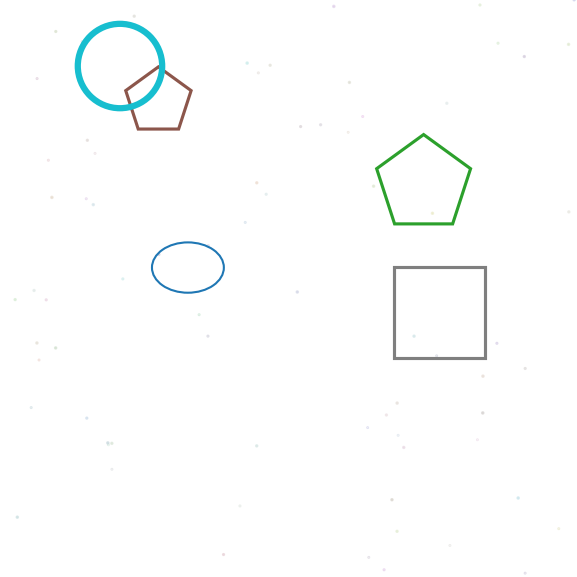[{"shape": "oval", "thickness": 1, "radius": 0.31, "center": [0.325, 0.536]}, {"shape": "pentagon", "thickness": 1.5, "radius": 0.43, "center": [0.734, 0.681]}, {"shape": "pentagon", "thickness": 1.5, "radius": 0.3, "center": [0.274, 0.824]}, {"shape": "square", "thickness": 1.5, "radius": 0.39, "center": [0.761, 0.459]}, {"shape": "circle", "thickness": 3, "radius": 0.37, "center": [0.208, 0.885]}]